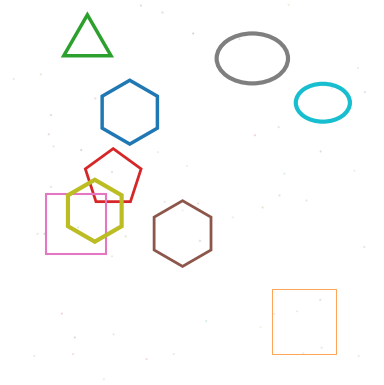[{"shape": "hexagon", "thickness": 2.5, "radius": 0.41, "center": [0.337, 0.709]}, {"shape": "square", "thickness": 0.5, "radius": 0.42, "center": [0.79, 0.166]}, {"shape": "triangle", "thickness": 2.5, "radius": 0.35, "center": [0.227, 0.891]}, {"shape": "pentagon", "thickness": 2, "radius": 0.38, "center": [0.294, 0.538]}, {"shape": "hexagon", "thickness": 2, "radius": 0.43, "center": [0.474, 0.393]}, {"shape": "square", "thickness": 1.5, "radius": 0.39, "center": [0.198, 0.417]}, {"shape": "oval", "thickness": 3, "radius": 0.46, "center": [0.655, 0.848]}, {"shape": "hexagon", "thickness": 3, "radius": 0.4, "center": [0.246, 0.453]}, {"shape": "oval", "thickness": 3, "radius": 0.35, "center": [0.839, 0.733]}]